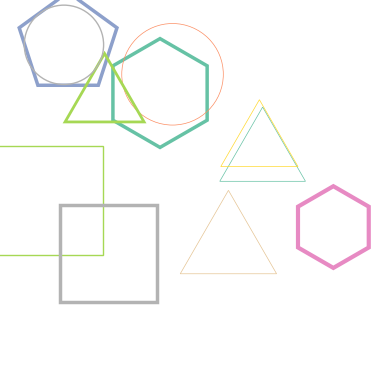[{"shape": "hexagon", "thickness": 2.5, "radius": 0.71, "center": [0.416, 0.758]}, {"shape": "triangle", "thickness": 0.5, "radius": 0.64, "center": [0.682, 0.593]}, {"shape": "circle", "thickness": 0.5, "radius": 0.66, "center": [0.448, 0.807]}, {"shape": "pentagon", "thickness": 2.5, "radius": 0.67, "center": [0.177, 0.887]}, {"shape": "hexagon", "thickness": 3, "radius": 0.53, "center": [0.866, 0.41]}, {"shape": "square", "thickness": 1, "radius": 0.71, "center": [0.127, 0.48]}, {"shape": "triangle", "thickness": 2, "radius": 0.59, "center": [0.272, 0.743]}, {"shape": "triangle", "thickness": 0.5, "radius": 0.58, "center": [0.674, 0.625]}, {"shape": "triangle", "thickness": 0.5, "radius": 0.72, "center": [0.593, 0.361]}, {"shape": "circle", "thickness": 1, "radius": 0.52, "center": [0.166, 0.884]}, {"shape": "square", "thickness": 2.5, "radius": 0.63, "center": [0.282, 0.341]}]